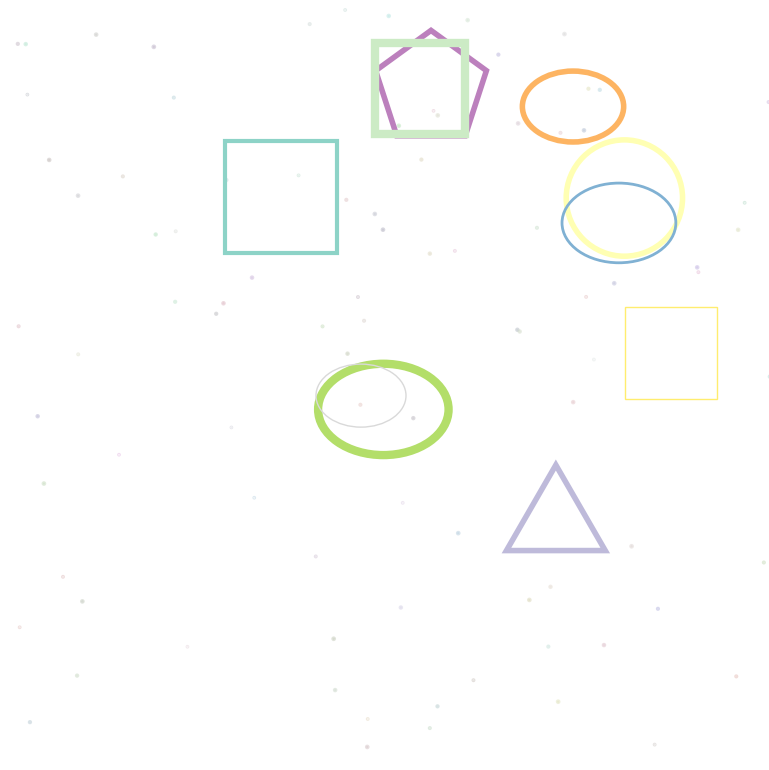[{"shape": "square", "thickness": 1.5, "radius": 0.36, "center": [0.364, 0.744]}, {"shape": "circle", "thickness": 2, "radius": 0.38, "center": [0.811, 0.743]}, {"shape": "triangle", "thickness": 2, "radius": 0.37, "center": [0.722, 0.322]}, {"shape": "oval", "thickness": 1, "radius": 0.37, "center": [0.804, 0.71]}, {"shape": "oval", "thickness": 2, "radius": 0.33, "center": [0.744, 0.862]}, {"shape": "oval", "thickness": 3, "radius": 0.42, "center": [0.498, 0.468]}, {"shape": "oval", "thickness": 0.5, "radius": 0.29, "center": [0.469, 0.486]}, {"shape": "pentagon", "thickness": 2, "radius": 0.38, "center": [0.56, 0.885]}, {"shape": "square", "thickness": 3, "radius": 0.29, "center": [0.545, 0.885]}, {"shape": "square", "thickness": 0.5, "radius": 0.3, "center": [0.872, 0.542]}]